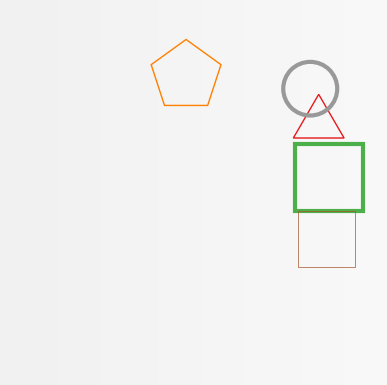[{"shape": "triangle", "thickness": 1, "radius": 0.38, "center": [0.822, 0.679]}, {"shape": "square", "thickness": 3, "radius": 0.44, "center": [0.848, 0.539]}, {"shape": "pentagon", "thickness": 1, "radius": 0.47, "center": [0.48, 0.803]}, {"shape": "square", "thickness": 0.5, "radius": 0.36, "center": [0.843, 0.38]}, {"shape": "circle", "thickness": 3, "radius": 0.35, "center": [0.801, 0.77]}]